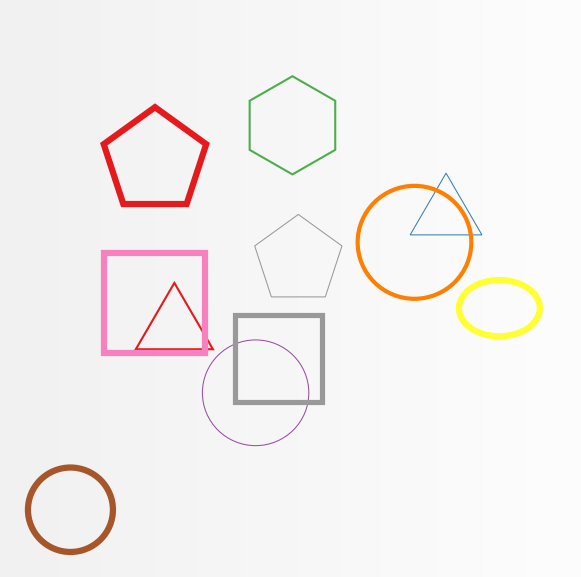[{"shape": "pentagon", "thickness": 3, "radius": 0.46, "center": [0.267, 0.721]}, {"shape": "triangle", "thickness": 1, "radius": 0.38, "center": [0.3, 0.433]}, {"shape": "triangle", "thickness": 0.5, "radius": 0.36, "center": [0.767, 0.628]}, {"shape": "hexagon", "thickness": 1, "radius": 0.43, "center": [0.503, 0.782]}, {"shape": "circle", "thickness": 0.5, "radius": 0.46, "center": [0.44, 0.319]}, {"shape": "circle", "thickness": 2, "radius": 0.49, "center": [0.713, 0.58]}, {"shape": "oval", "thickness": 3, "radius": 0.35, "center": [0.859, 0.465]}, {"shape": "circle", "thickness": 3, "radius": 0.37, "center": [0.121, 0.116]}, {"shape": "square", "thickness": 3, "radius": 0.43, "center": [0.266, 0.475]}, {"shape": "pentagon", "thickness": 0.5, "radius": 0.39, "center": [0.513, 0.549]}, {"shape": "square", "thickness": 2.5, "radius": 0.37, "center": [0.48, 0.378]}]